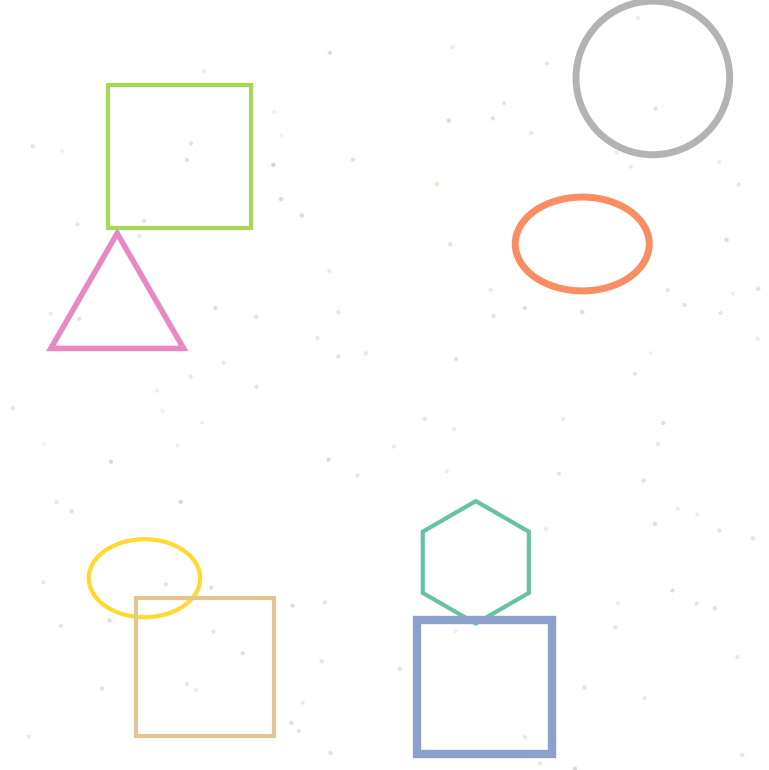[{"shape": "hexagon", "thickness": 1.5, "radius": 0.4, "center": [0.618, 0.27]}, {"shape": "oval", "thickness": 2.5, "radius": 0.44, "center": [0.756, 0.683]}, {"shape": "square", "thickness": 3, "radius": 0.44, "center": [0.629, 0.108]}, {"shape": "triangle", "thickness": 2, "radius": 0.5, "center": [0.152, 0.597]}, {"shape": "square", "thickness": 1.5, "radius": 0.46, "center": [0.233, 0.797]}, {"shape": "oval", "thickness": 1.5, "radius": 0.36, "center": [0.188, 0.249]}, {"shape": "square", "thickness": 1.5, "radius": 0.45, "center": [0.267, 0.134]}, {"shape": "circle", "thickness": 2.5, "radius": 0.5, "center": [0.848, 0.899]}]